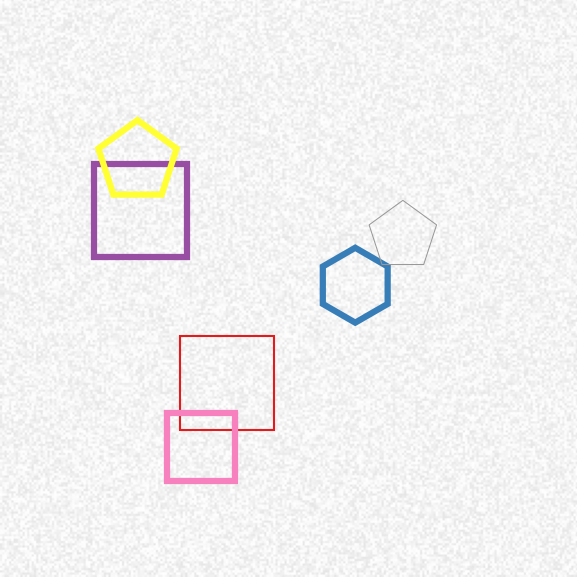[{"shape": "square", "thickness": 1, "radius": 0.41, "center": [0.393, 0.336]}, {"shape": "hexagon", "thickness": 3, "radius": 0.32, "center": [0.615, 0.505]}, {"shape": "square", "thickness": 3, "radius": 0.4, "center": [0.243, 0.635]}, {"shape": "pentagon", "thickness": 3, "radius": 0.36, "center": [0.238, 0.72]}, {"shape": "square", "thickness": 3, "radius": 0.3, "center": [0.348, 0.226]}, {"shape": "pentagon", "thickness": 0.5, "radius": 0.31, "center": [0.698, 0.591]}]